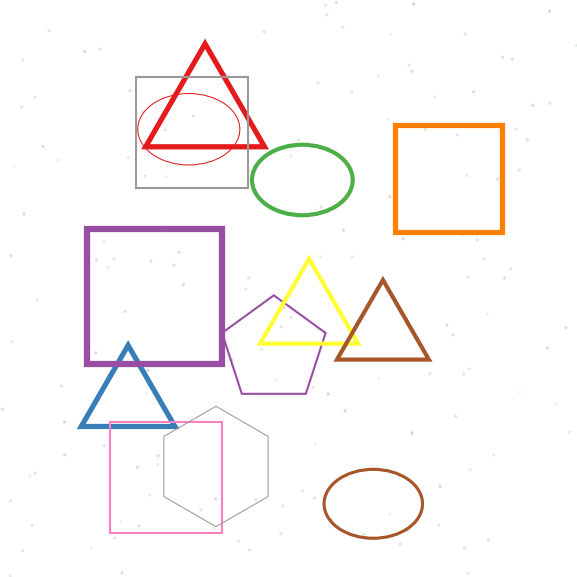[{"shape": "oval", "thickness": 0.5, "radius": 0.44, "center": [0.327, 0.775]}, {"shape": "triangle", "thickness": 2.5, "radius": 0.59, "center": [0.355, 0.804]}, {"shape": "triangle", "thickness": 2.5, "radius": 0.47, "center": [0.222, 0.307]}, {"shape": "oval", "thickness": 2, "radius": 0.44, "center": [0.524, 0.687]}, {"shape": "pentagon", "thickness": 1, "radius": 0.47, "center": [0.474, 0.393]}, {"shape": "square", "thickness": 3, "radius": 0.58, "center": [0.268, 0.486]}, {"shape": "square", "thickness": 2.5, "radius": 0.47, "center": [0.776, 0.69]}, {"shape": "triangle", "thickness": 2, "radius": 0.49, "center": [0.535, 0.453]}, {"shape": "oval", "thickness": 1.5, "radius": 0.43, "center": [0.646, 0.127]}, {"shape": "triangle", "thickness": 2, "radius": 0.46, "center": [0.663, 0.422]}, {"shape": "square", "thickness": 1, "radius": 0.48, "center": [0.287, 0.173]}, {"shape": "hexagon", "thickness": 0.5, "radius": 0.52, "center": [0.374, 0.191]}, {"shape": "square", "thickness": 1, "radius": 0.48, "center": [0.332, 0.769]}]